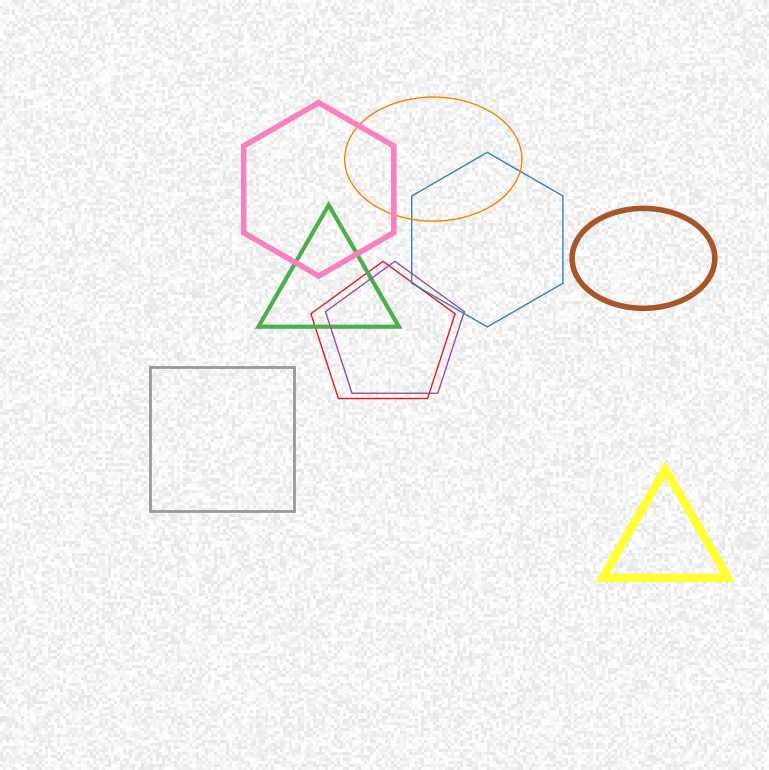[{"shape": "pentagon", "thickness": 0.5, "radius": 0.49, "center": [0.497, 0.562]}, {"shape": "hexagon", "thickness": 0.5, "radius": 0.57, "center": [0.633, 0.689]}, {"shape": "triangle", "thickness": 1.5, "radius": 0.53, "center": [0.427, 0.628]}, {"shape": "pentagon", "thickness": 0.5, "radius": 0.47, "center": [0.513, 0.566]}, {"shape": "oval", "thickness": 0.5, "radius": 0.58, "center": [0.563, 0.793]}, {"shape": "triangle", "thickness": 3, "radius": 0.47, "center": [0.864, 0.297]}, {"shape": "oval", "thickness": 2, "radius": 0.46, "center": [0.836, 0.664]}, {"shape": "hexagon", "thickness": 2, "radius": 0.56, "center": [0.414, 0.754]}, {"shape": "square", "thickness": 1, "radius": 0.47, "center": [0.289, 0.43]}]